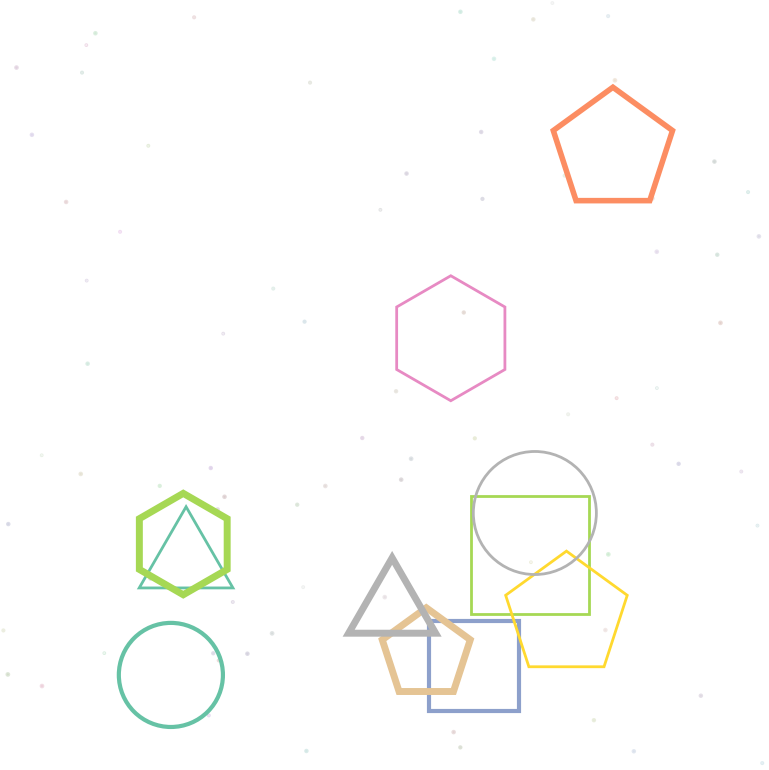[{"shape": "triangle", "thickness": 1, "radius": 0.35, "center": [0.242, 0.272]}, {"shape": "circle", "thickness": 1.5, "radius": 0.34, "center": [0.222, 0.123]}, {"shape": "pentagon", "thickness": 2, "radius": 0.41, "center": [0.796, 0.805]}, {"shape": "square", "thickness": 1.5, "radius": 0.29, "center": [0.616, 0.135]}, {"shape": "hexagon", "thickness": 1, "radius": 0.41, "center": [0.585, 0.561]}, {"shape": "square", "thickness": 1, "radius": 0.38, "center": [0.688, 0.279]}, {"shape": "hexagon", "thickness": 2.5, "radius": 0.33, "center": [0.238, 0.293]}, {"shape": "pentagon", "thickness": 1, "radius": 0.42, "center": [0.736, 0.201]}, {"shape": "pentagon", "thickness": 2.5, "radius": 0.3, "center": [0.554, 0.151]}, {"shape": "triangle", "thickness": 2.5, "radius": 0.33, "center": [0.509, 0.21]}, {"shape": "circle", "thickness": 1, "radius": 0.4, "center": [0.695, 0.334]}]